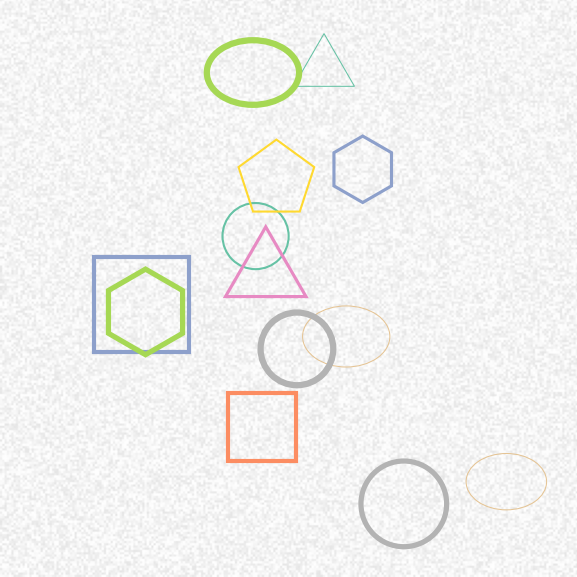[{"shape": "triangle", "thickness": 0.5, "radius": 0.3, "center": [0.561, 0.88]}, {"shape": "circle", "thickness": 1, "radius": 0.29, "center": [0.443, 0.59]}, {"shape": "square", "thickness": 2, "radius": 0.29, "center": [0.454, 0.26]}, {"shape": "hexagon", "thickness": 1.5, "radius": 0.29, "center": [0.628, 0.706]}, {"shape": "square", "thickness": 2, "radius": 0.41, "center": [0.245, 0.472]}, {"shape": "triangle", "thickness": 1.5, "radius": 0.4, "center": [0.46, 0.526]}, {"shape": "oval", "thickness": 3, "radius": 0.4, "center": [0.438, 0.874]}, {"shape": "hexagon", "thickness": 2.5, "radius": 0.37, "center": [0.252, 0.459]}, {"shape": "pentagon", "thickness": 1, "radius": 0.34, "center": [0.479, 0.689]}, {"shape": "oval", "thickness": 0.5, "radius": 0.35, "center": [0.877, 0.165]}, {"shape": "oval", "thickness": 0.5, "radius": 0.38, "center": [0.599, 0.417]}, {"shape": "circle", "thickness": 2.5, "radius": 0.37, "center": [0.699, 0.127]}, {"shape": "circle", "thickness": 3, "radius": 0.31, "center": [0.514, 0.395]}]